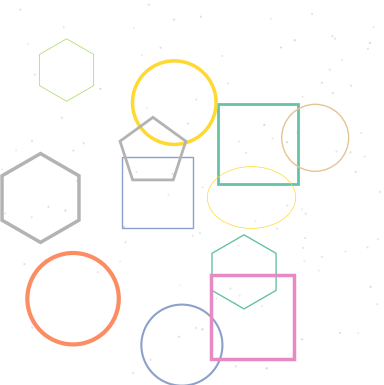[{"shape": "hexagon", "thickness": 1, "radius": 0.48, "center": [0.634, 0.294]}, {"shape": "square", "thickness": 2, "radius": 0.52, "center": [0.669, 0.627]}, {"shape": "circle", "thickness": 3, "radius": 0.59, "center": [0.19, 0.224]}, {"shape": "circle", "thickness": 1.5, "radius": 0.53, "center": [0.472, 0.104]}, {"shape": "square", "thickness": 1, "radius": 0.46, "center": [0.408, 0.5]}, {"shape": "square", "thickness": 2.5, "radius": 0.54, "center": [0.656, 0.176]}, {"shape": "hexagon", "thickness": 0.5, "radius": 0.41, "center": [0.173, 0.818]}, {"shape": "oval", "thickness": 0.5, "radius": 0.57, "center": [0.653, 0.487]}, {"shape": "circle", "thickness": 2.5, "radius": 0.54, "center": [0.453, 0.733]}, {"shape": "circle", "thickness": 1, "radius": 0.43, "center": [0.819, 0.642]}, {"shape": "hexagon", "thickness": 2.5, "radius": 0.58, "center": [0.105, 0.486]}, {"shape": "pentagon", "thickness": 2, "radius": 0.45, "center": [0.397, 0.605]}]